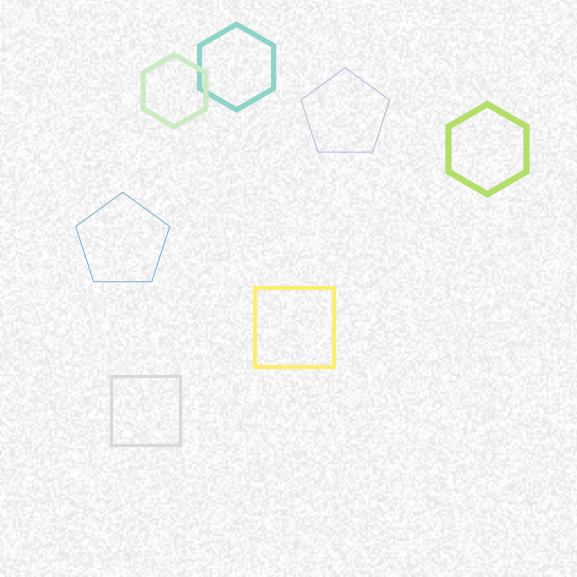[{"shape": "hexagon", "thickness": 2.5, "radius": 0.37, "center": [0.41, 0.883]}, {"shape": "pentagon", "thickness": 0.5, "radius": 0.4, "center": [0.598, 0.801]}, {"shape": "pentagon", "thickness": 0.5, "radius": 0.43, "center": [0.212, 0.581]}, {"shape": "hexagon", "thickness": 3, "radius": 0.39, "center": [0.844, 0.741]}, {"shape": "square", "thickness": 1.5, "radius": 0.3, "center": [0.252, 0.288]}, {"shape": "hexagon", "thickness": 2.5, "radius": 0.31, "center": [0.302, 0.842]}, {"shape": "square", "thickness": 2, "radius": 0.34, "center": [0.51, 0.431]}]